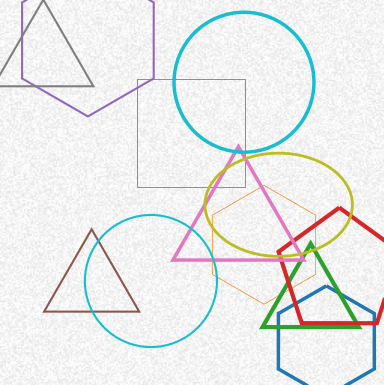[{"shape": "square", "thickness": 0.5, "radius": 0.7, "center": [0.496, 0.654]}, {"shape": "hexagon", "thickness": 2.5, "radius": 0.72, "center": [0.848, 0.114]}, {"shape": "hexagon", "thickness": 0.5, "radius": 0.77, "center": [0.686, 0.364]}, {"shape": "triangle", "thickness": 3, "radius": 0.72, "center": [0.807, 0.223]}, {"shape": "pentagon", "thickness": 3, "radius": 0.83, "center": [0.881, 0.295]}, {"shape": "hexagon", "thickness": 1.5, "radius": 0.99, "center": [0.228, 0.895]}, {"shape": "triangle", "thickness": 1.5, "radius": 0.71, "center": [0.238, 0.262]}, {"shape": "triangle", "thickness": 2.5, "radius": 0.98, "center": [0.619, 0.423]}, {"shape": "triangle", "thickness": 1.5, "radius": 0.75, "center": [0.112, 0.851]}, {"shape": "oval", "thickness": 2, "radius": 0.96, "center": [0.724, 0.468]}, {"shape": "circle", "thickness": 2.5, "radius": 0.91, "center": [0.634, 0.786]}, {"shape": "circle", "thickness": 1.5, "radius": 0.86, "center": [0.392, 0.27]}]